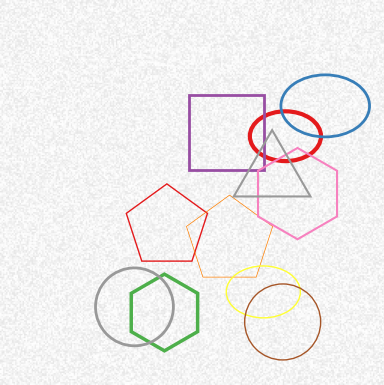[{"shape": "oval", "thickness": 3, "radius": 0.46, "center": [0.741, 0.646]}, {"shape": "pentagon", "thickness": 1, "radius": 0.55, "center": [0.433, 0.411]}, {"shape": "oval", "thickness": 2, "radius": 0.58, "center": [0.845, 0.725]}, {"shape": "hexagon", "thickness": 2.5, "radius": 0.5, "center": [0.427, 0.188]}, {"shape": "square", "thickness": 2, "radius": 0.48, "center": [0.588, 0.656]}, {"shape": "pentagon", "thickness": 0.5, "radius": 0.59, "center": [0.596, 0.375]}, {"shape": "oval", "thickness": 1, "radius": 0.48, "center": [0.684, 0.242]}, {"shape": "circle", "thickness": 1, "radius": 0.49, "center": [0.734, 0.164]}, {"shape": "hexagon", "thickness": 1.5, "radius": 0.59, "center": [0.773, 0.497]}, {"shape": "circle", "thickness": 2, "radius": 0.51, "center": [0.349, 0.203]}, {"shape": "triangle", "thickness": 1.5, "radius": 0.57, "center": [0.707, 0.547]}]